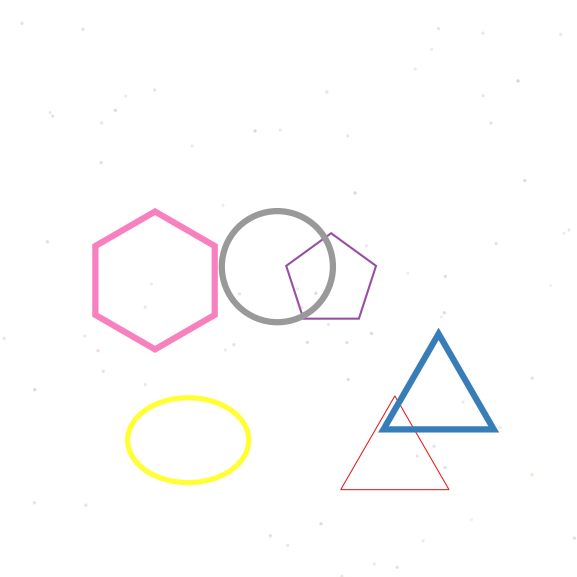[{"shape": "triangle", "thickness": 0.5, "radius": 0.54, "center": [0.684, 0.205]}, {"shape": "triangle", "thickness": 3, "radius": 0.55, "center": [0.759, 0.311]}, {"shape": "pentagon", "thickness": 1, "radius": 0.41, "center": [0.573, 0.513]}, {"shape": "oval", "thickness": 2.5, "radius": 0.52, "center": [0.326, 0.237]}, {"shape": "hexagon", "thickness": 3, "radius": 0.6, "center": [0.268, 0.514]}, {"shape": "circle", "thickness": 3, "radius": 0.48, "center": [0.48, 0.537]}]